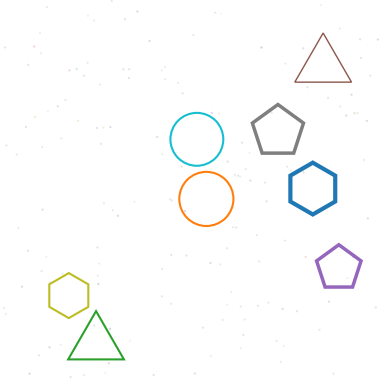[{"shape": "hexagon", "thickness": 3, "radius": 0.34, "center": [0.812, 0.51]}, {"shape": "circle", "thickness": 1.5, "radius": 0.35, "center": [0.536, 0.483]}, {"shape": "triangle", "thickness": 1.5, "radius": 0.42, "center": [0.249, 0.108]}, {"shape": "pentagon", "thickness": 2.5, "radius": 0.3, "center": [0.88, 0.304]}, {"shape": "triangle", "thickness": 1, "radius": 0.43, "center": [0.839, 0.829]}, {"shape": "pentagon", "thickness": 2.5, "radius": 0.35, "center": [0.722, 0.659]}, {"shape": "hexagon", "thickness": 1.5, "radius": 0.29, "center": [0.179, 0.232]}, {"shape": "circle", "thickness": 1.5, "radius": 0.34, "center": [0.511, 0.638]}]